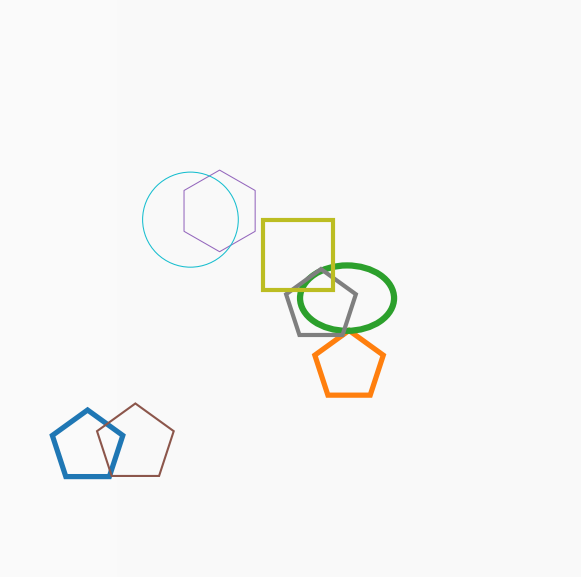[{"shape": "pentagon", "thickness": 2.5, "radius": 0.32, "center": [0.151, 0.225]}, {"shape": "pentagon", "thickness": 2.5, "radius": 0.31, "center": [0.601, 0.365]}, {"shape": "oval", "thickness": 3, "radius": 0.4, "center": [0.597, 0.483]}, {"shape": "hexagon", "thickness": 0.5, "radius": 0.35, "center": [0.378, 0.634]}, {"shape": "pentagon", "thickness": 1, "radius": 0.35, "center": [0.233, 0.231]}, {"shape": "pentagon", "thickness": 2, "radius": 0.32, "center": [0.552, 0.47]}, {"shape": "square", "thickness": 2, "radius": 0.3, "center": [0.512, 0.557]}, {"shape": "circle", "thickness": 0.5, "radius": 0.41, "center": [0.328, 0.619]}]